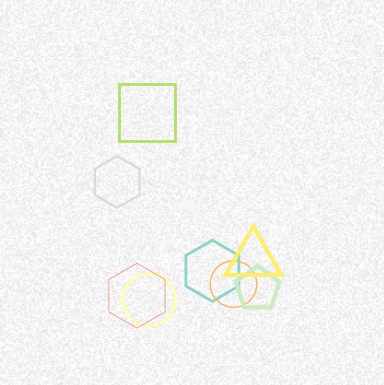[{"shape": "hexagon", "thickness": 2, "radius": 0.4, "center": [0.552, 0.297]}, {"shape": "circle", "thickness": 2, "radius": 0.34, "center": [0.387, 0.222]}, {"shape": "hexagon", "thickness": 0.5, "radius": 0.42, "center": [0.356, 0.232]}, {"shape": "circle", "thickness": 1, "radius": 0.3, "center": [0.607, 0.262]}, {"shape": "square", "thickness": 2, "radius": 0.37, "center": [0.382, 0.707]}, {"shape": "hexagon", "thickness": 1.5, "radius": 0.34, "center": [0.304, 0.527]}, {"shape": "pentagon", "thickness": 3, "radius": 0.3, "center": [0.669, 0.25]}, {"shape": "triangle", "thickness": 3, "radius": 0.42, "center": [0.658, 0.328]}]